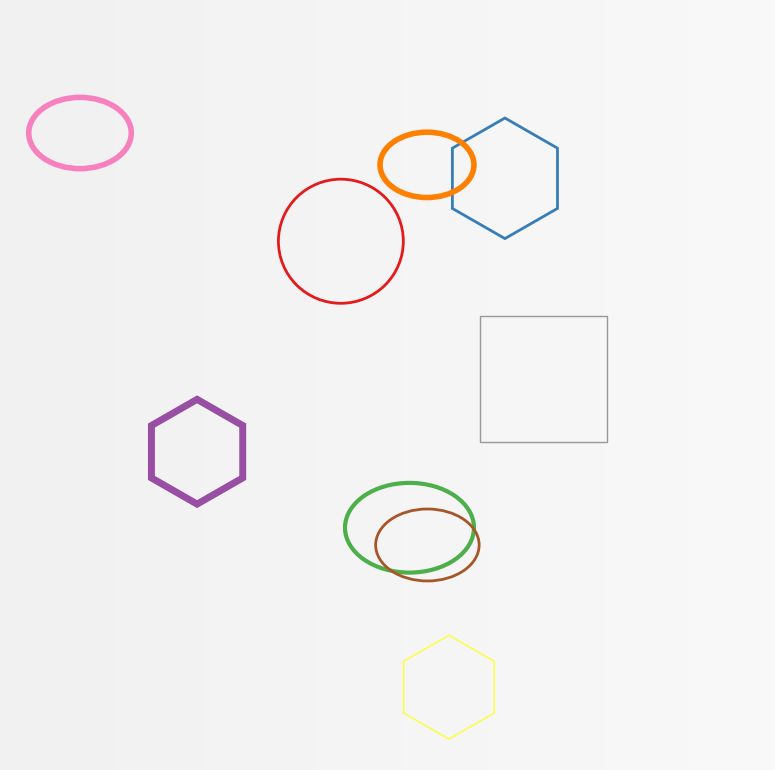[{"shape": "circle", "thickness": 1, "radius": 0.4, "center": [0.44, 0.687]}, {"shape": "hexagon", "thickness": 1, "radius": 0.39, "center": [0.652, 0.768]}, {"shape": "oval", "thickness": 1.5, "radius": 0.42, "center": [0.528, 0.315]}, {"shape": "hexagon", "thickness": 2.5, "radius": 0.34, "center": [0.254, 0.413]}, {"shape": "oval", "thickness": 2, "radius": 0.3, "center": [0.551, 0.786]}, {"shape": "hexagon", "thickness": 0.5, "radius": 0.34, "center": [0.579, 0.108]}, {"shape": "oval", "thickness": 1, "radius": 0.33, "center": [0.551, 0.292]}, {"shape": "oval", "thickness": 2, "radius": 0.33, "center": [0.103, 0.827]}, {"shape": "square", "thickness": 0.5, "radius": 0.41, "center": [0.701, 0.508]}]